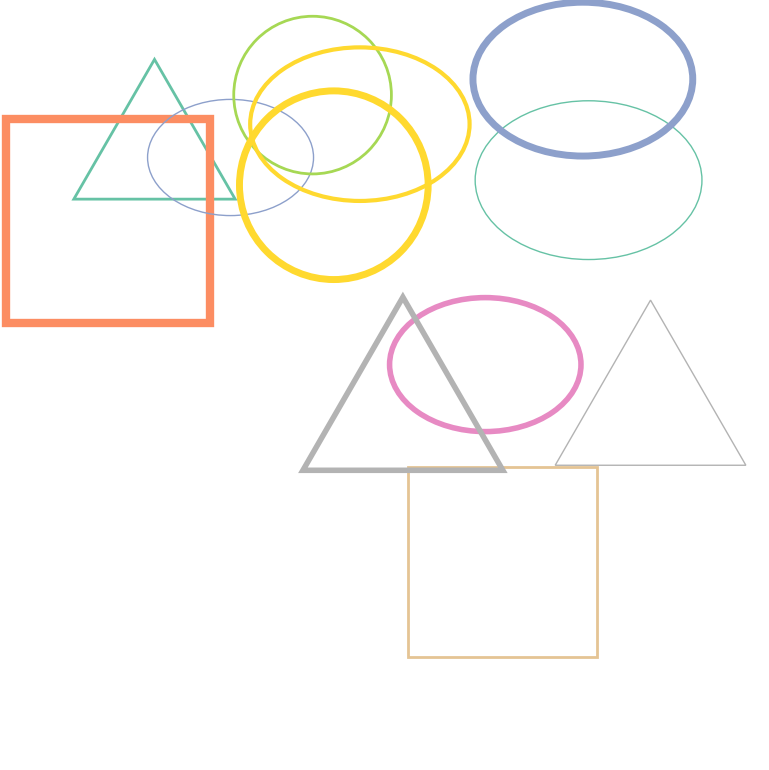[{"shape": "oval", "thickness": 0.5, "radius": 0.74, "center": [0.764, 0.766]}, {"shape": "triangle", "thickness": 1, "radius": 0.6, "center": [0.201, 0.802]}, {"shape": "square", "thickness": 3, "radius": 0.66, "center": [0.14, 0.713]}, {"shape": "oval", "thickness": 2.5, "radius": 0.71, "center": [0.757, 0.897]}, {"shape": "oval", "thickness": 0.5, "radius": 0.54, "center": [0.299, 0.795]}, {"shape": "oval", "thickness": 2, "radius": 0.62, "center": [0.63, 0.526]}, {"shape": "circle", "thickness": 1, "radius": 0.51, "center": [0.406, 0.876]}, {"shape": "circle", "thickness": 2.5, "radius": 0.61, "center": [0.434, 0.759]}, {"shape": "oval", "thickness": 1.5, "radius": 0.71, "center": [0.467, 0.839]}, {"shape": "square", "thickness": 1, "radius": 0.62, "center": [0.653, 0.27]}, {"shape": "triangle", "thickness": 0.5, "radius": 0.71, "center": [0.845, 0.467]}, {"shape": "triangle", "thickness": 2, "radius": 0.75, "center": [0.523, 0.464]}]